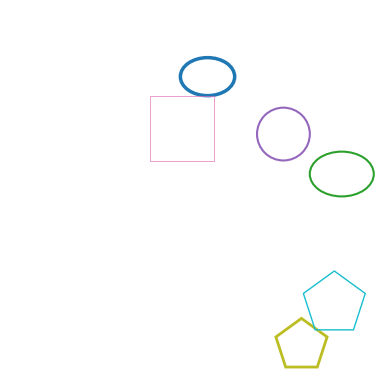[{"shape": "oval", "thickness": 2.5, "radius": 0.35, "center": [0.539, 0.801]}, {"shape": "oval", "thickness": 1.5, "radius": 0.42, "center": [0.888, 0.548]}, {"shape": "circle", "thickness": 1.5, "radius": 0.34, "center": [0.736, 0.652]}, {"shape": "square", "thickness": 0.5, "radius": 0.42, "center": [0.473, 0.666]}, {"shape": "pentagon", "thickness": 2, "radius": 0.35, "center": [0.783, 0.103]}, {"shape": "pentagon", "thickness": 1, "radius": 0.42, "center": [0.868, 0.212]}]